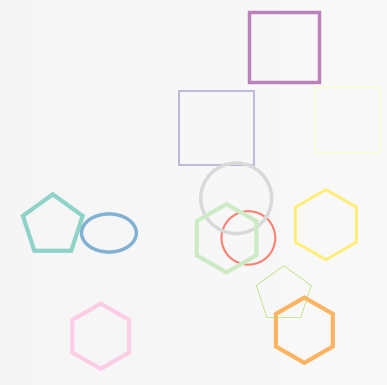[{"shape": "pentagon", "thickness": 3, "radius": 0.41, "center": [0.136, 0.414]}, {"shape": "square", "thickness": 0.5, "radius": 0.42, "center": [0.893, 0.689]}, {"shape": "square", "thickness": 1.5, "radius": 0.48, "center": [0.559, 0.668]}, {"shape": "circle", "thickness": 1.5, "radius": 0.35, "center": [0.641, 0.382]}, {"shape": "oval", "thickness": 2.5, "radius": 0.35, "center": [0.281, 0.395]}, {"shape": "hexagon", "thickness": 3, "radius": 0.42, "center": [0.785, 0.142]}, {"shape": "pentagon", "thickness": 0.5, "radius": 0.37, "center": [0.732, 0.235]}, {"shape": "hexagon", "thickness": 3, "radius": 0.42, "center": [0.26, 0.127]}, {"shape": "circle", "thickness": 2.5, "radius": 0.46, "center": [0.609, 0.485]}, {"shape": "square", "thickness": 2.5, "radius": 0.45, "center": [0.734, 0.878]}, {"shape": "hexagon", "thickness": 3, "radius": 0.44, "center": [0.585, 0.381]}, {"shape": "hexagon", "thickness": 2, "radius": 0.45, "center": [0.841, 0.417]}]